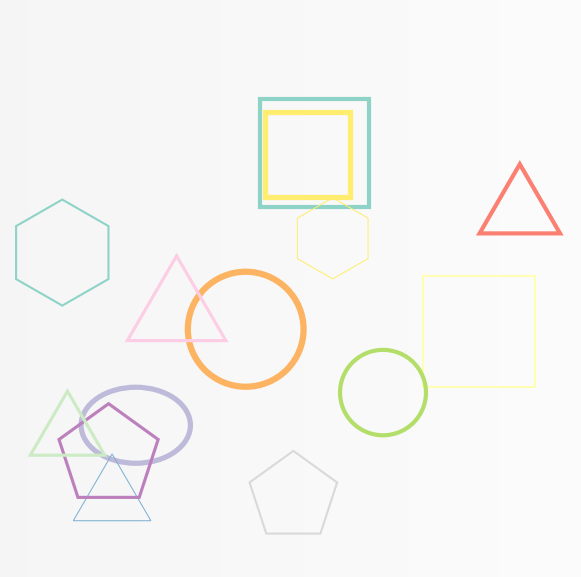[{"shape": "square", "thickness": 2, "radius": 0.47, "center": [0.541, 0.734]}, {"shape": "hexagon", "thickness": 1, "radius": 0.46, "center": [0.107, 0.562]}, {"shape": "square", "thickness": 1, "radius": 0.48, "center": [0.824, 0.424]}, {"shape": "oval", "thickness": 2.5, "radius": 0.47, "center": [0.234, 0.263]}, {"shape": "triangle", "thickness": 2, "radius": 0.4, "center": [0.894, 0.635]}, {"shape": "triangle", "thickness": 0.5, "radius": 0.39, "center": [0.193, 0.136]}, {"shape": "circle", "thickness": 3, "radius": 0.5, "center": [0.423, 0.429]}, {"shape": "circle", "thickness": 2, "radius": 0.37, "center": [0.659, 0.319]}, {"shape": "triangle", "thickness": 1.5, "radius": 0.49, "center": [0.304, 0.458]}, {"shape": "pentagon", "thickness": 1, "radius": 0.4, "center": [0.505, 0.139]}, {"shape": "pentagon", "thickness": 1.5, "radius": 0.45, "center": [0.187, 0.21]}, {"shape": "triangle", "thickness": 1.5, "radius": 0.37, "center": [0.116, 0.248]}, {"shape": "square", "thickness": 2.5, "radius": 0.37, "center": [0.529, 0.731]}, {"shape": "hexagon", "thickness": 0.5, "radius": 0.35, "center": [0.572, 0.586]}]